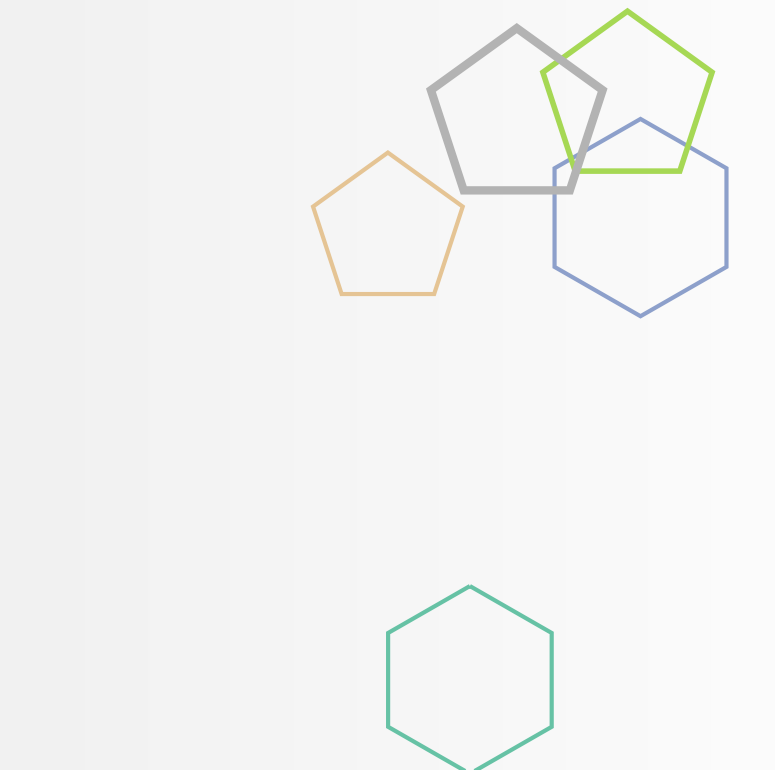[{"shape": "hexagon", "thickness": 1.5, "radius": 0.61, "center": [0.606, 0.117]}, {"shape": "hexagon", "thickness": 1.5, "radius": 0.64, "center": [0.826, 0.717]}, {"shape": "pentagon", "thickness": 2, "radius": 0.57, "center": [0.81, 0.871]}, {"shape": "pentagon", "thickness": 1.5, "radius": 0.51, "center": [0.5, 0.7]}, {"shape": "pentagon", "thickness": 3, "radius": 0.58, "center": [0.667, 0.847]}]